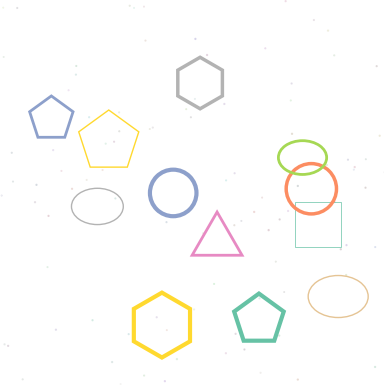[{"shape": "pentagon", "thickness": 3, "radius": 0.34, "center": [0.673, 0.17]}, {"shape": "square", "thickness": 0.5, "radius": 0.3, "center": [0.826, 0.417]}, {"shape": "circle", "thickness": 2.5, "radius": 0.33, "center": [0.809, 0.51]}, {"shape": "circle", "thickness": 3, "radius": 0.3, "center": [0.45, 0.499]}, {"shape": "pentagon", "thickness": 2, "radius": 0.3, "center": [0.133, 0.691]}, {"shape": "triangle", "thickness": 2, "radius": 0.37, "center": [0.564, 0.374]}, {"shape": "oval", "thickness": 2, "radius": 0.31, "center": [0.786, 0.591]}, {"shape": "pentagon", "thickness": 1, "radius": 0.41, "center": [0.282, 0.632]}, {"shape": "hexagon", "thickness": 3, "radius": 0.42, "center": [0.421, 0.156]}, {"shape": "oval", "thickness": 1, "radius": 0.39, "center": [0.878, 0.23]}, {"shape": "oval", "thickness": 1, "radius": 0.34, "center": [0.253, 0.464]}, {"shape": "hexagon", "thickness": 2.5, "radius": 0.33, "center": [0.52, 0.784]}]